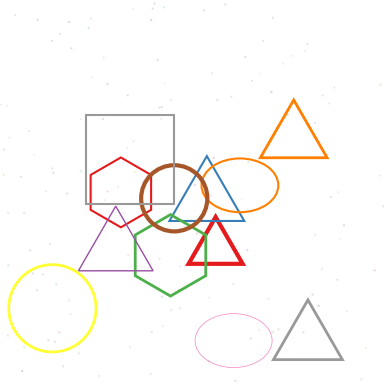[{"shape": "hexagon", "thickness": 1.5, "radius": 0.45, "center": [0.314, 0.5]}, {"shape": "triangle", "thickness": 3, "radius": 0.41, "center": [0.56, 0.355]}, {"shape": "triangle", "thickness": 1.5, "radius": 0.56, "center": [0.537, 0.482]}, {"shape": "hexagon", "thickness": 2, "radius": 0.53, "center": [0.443, 0.337]}, {"shape": "triangle", "thickness": 1, "radius": 0.56, "center": [0.301, 0.353]}, {"shape": "oval", "thickness": 1.5, "radius": 0.5, "center": [0.623, 0.519]}, {"shape": "triangle", "thickness": 2, "radius": 0.5, "center": [0.763, 0.64]}, {"shape": "circle", "thickness": 2, "radius": 0.57, "center": [0.136, 0.199]}, {"shape": "circle", "thickness": 3, "radius": 0.43, "center": [0.453, 0.485]}, {"shape": "oval", "thickness": 0.5, "radius": 0.5, "center": [0.607, 0.115]}, {"shape": "triangle", "thickness": 2, "radius": 0.52, "center": [0.8, 0.118]}, {"shape": "square", "thickness": 1.5, "radius": 0.57, "center": [0.338, 0.586]}]